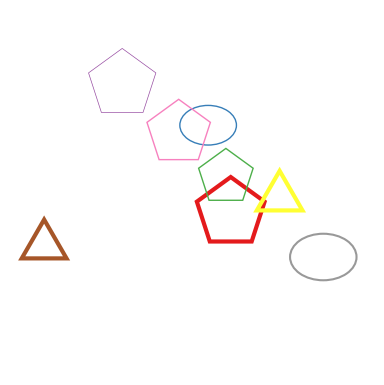[{"shape": "pentagon", "thickness": 3, "radius": 0.46, "center": [0.599, 0.448]}, {"shape": "oval", "thickness": 1, "radius": 0.37, "center": [0.541, 0.675]}, {"shape": "pentagon", "thickness": 1, "radius": 0.37, "center": [0.587, 0.54]}, {"shape": "pentagon", "thickness": 0.5, "radius": 0.46, "center": [0.317, 0.782]}, {"shape": "triangle", "thickness": 3, "radius": 0.34, "center": [0.726, 0.488]}, {"shape": "triangle", "thickness": 3, "radius": 0.34, "center": [0.115, 0.362]}, {"shape": "pentagon", "thickness": 1, "radius": 0.43, "center": [0.464, 0.655]}, {"shape": "oval", "thickness": 1.5, "radius": 0.43, "center": [0.84, 0.332]}]